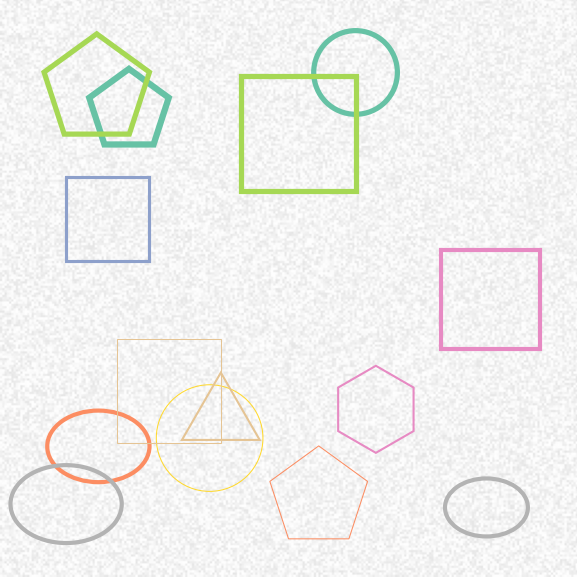[{"shape": "circle", "thickness": 2.5, "radius": 0.36, "center": [0.616, 0.874]}, {"shape": "pentagon", "thickness": 3, "radius": 0.36, "center": [0.223, 0.808]}, {"shape": "oval", "thickness": 2, "radius": 0.44, "center": [0.17, 0.226]}, {"shape": "pentagon", "thickness": 0.5, "radius": 0.44, "center": [0.552, 0.138]}, {"shape": "square", "thickness": 1.5, "radius": 0.36, "center": [0.186, 0.62]}, {"shape": "square", "thickness": 2, "radius": 0.43, "center": [0.85, 0.48]}, {"shape": "hexagon", "thickness": 1, "radius": 0.38, "center": [0.651, 0.29]}, {"shape": "square", "thickness": 2.5, "radius": 0.5, "center": [0.517, 0.768]}, {"shape": "pentagon", "thickness": 2.5, "radius": 0.48, "center": [0.168, 0.845]}, {"shape": "circle", "thickness": 0.5, "radius": 0.46, "center": [0.363, 0.241]}, {"shape": "triangle", "thickness": 1, "radius": 0.39, "center": [0.382, 0.276]}, {"shape": "square", "thickness": 0.5, "radius": 0.45, "center": [0.292, 0.322]}, {"shape": "oval", "thickness": 2, "radius": 0.36, "center": [0.842, 0.12]}, {"shape": "oval", "thickness": 2, "radius": 0.48, "center": [0.114, 0.126]}]